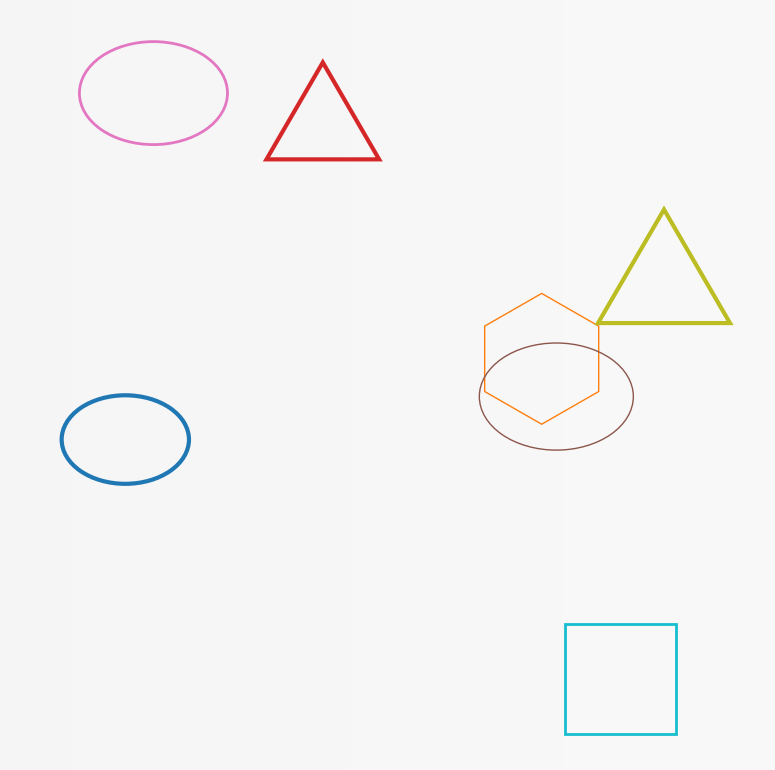[{"shape": "oval", "thickness": 1.5, "radius": 0.41, "center": [0.162, 0.429]}, {"shape": "hexagon", "thickness": 0.5, "radius": 0.42, "center": [0.699, 0.534]}, {"shape": "triangle", "thickness": 1.5, "radius": 0.42, "center": [0.417, 0.835]}, {"shape": "oval", "thickness": 0.5, "radius": 0.5, "center": [0.718, 0.485]}, {"shape": "oval", "thickness": 1, "radius": 0.48, "center": [0.198, 0.879]}, {"shape": "triangle", "thickness": 1.5, "radius": 0.49, "center": [0.857, 0.63]}, {"shape": "square", "thickness": 1, "radius": 0.36, "center": [0.801, 0.118]}]